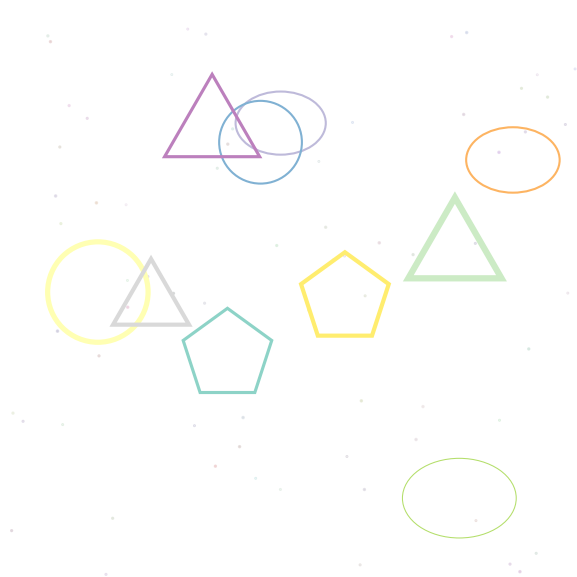[{"shape": "pentagon", "thickness": 1.5, "radius": 0.4, "center": [0.394, 0.385]}, {"shape": "circle", "thickness": 2.5, "radius": 0.43, "center": [0.169, 0.493]}, {"shape": "oval", "thickness": 1, "radius": 0.39, "center": [0.486, 0.786]}, {"shape": "circle", "thickness": 1, "radius": 0.36, "center": [0.451, 0.753]}, {"shape": "oval", "thickness": 1, "radius": 0.4, "center": [0.888, 0.722]}, {"shape": "oval", "thickness": 0.5, "radius": 0.49, "center": [0.795, 0.137]}, {"shape": "triangle", "thickness": 2, "radius": 0.38, "center": [0.262, 0.475]}, {"shape": "triangle", "thickness": 1.5, "radius": 0.48, "center": [0.367, 0.775]}, {"shape": "triangle", "thickness": 3, "radius": 0.47, "center": [0.788, 0.564]}, {"shape": "pentagon", "thickness": 2, "radius": 0.4, "center": [0.597, 0.483]}]